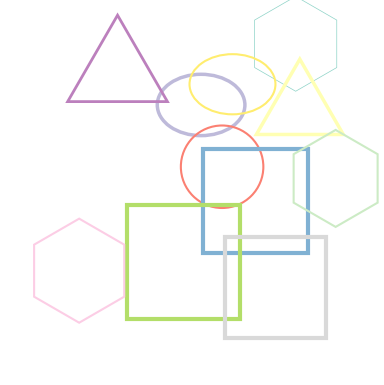[{"shape": "hexagon", "thickness": 0.5, "radius": 0.62, "center": [0.768, 0.886]}, {"shape": "triangle", "thickness": 2.5, "radius": 0.65, "center": [0.779, 0.716]}, {"shape": "oval", "thickness": 2.5, "radius": 0.57, "center": [0.522, 0.727]}, {"shape": "circle", "thickness": 1.5, "radius": 0.54, "center": [0.577, 0.567]}, {"shape": "square", "thickness": 3, "radius": 0.68, "center": [0.664, 0.478]}, {"shape": "square", "thickness": 3, "radius": 0.74, "center": [0.476, 0.32]}, {"shape": "hexagon", "thickness": 1.5, "radius": 0.68, "center": [0.206, 0.297]}, {"shape": "square", "thickness": 3, "radius": 0.66, "center": [0.715, 0.254]}, {"shape": "triangle", "thickness": 2, "radius": 0.75, "center": [0.305, 0.811]}, {"shape": "hexagon", "thickness": 1.5, "radius": 0.63, "center": [0.872, 0.537]}, {"shape": "oval", "thickness": 1.5, "radius": 0.56, "center": [0.604, 0.781]}]